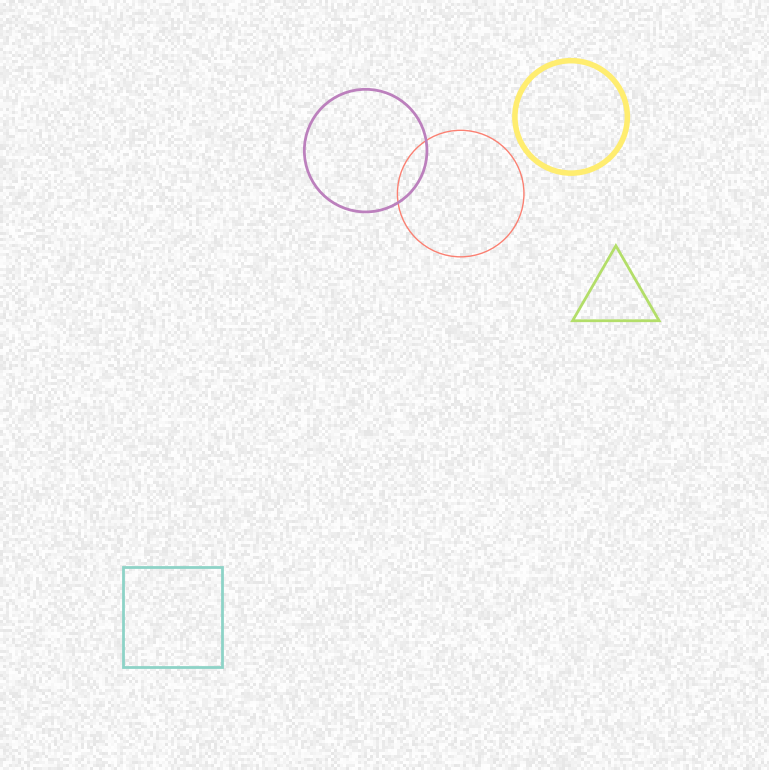[{"shape": "square", "thickness": 1, "radius": 0.32, "center": [0.224, 0.199]}, {"shape": "circle", "thickness": 0.5, "radius": 0.41, "center": [0.598, 0.749]}, {"shape": "triangle", "thickness": 1, "radius": 0.32, "center": [0.8, 0.616]}, {"shape": "circle", "thickness": 1, "radius": 0.4, "center": [0.475, 0.804]}, {"shape": "circle", "thickness": 2, "radius": 0.37, "center": [0.742, 0.848]}]